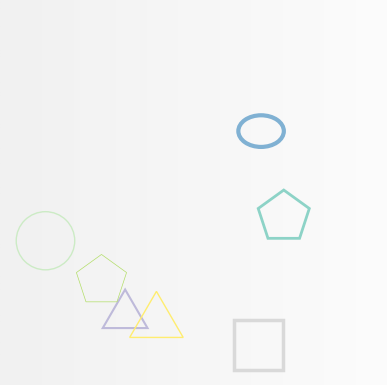[{"shape": "pentagon", "thickness": 2, "radius": 0.35, "center": [0.732, 0.437]}, {"shape": "triangle", "thickness": 1.5, "radius": 0.33, "center": [0.323, 0.181]}, {"shape": "oval", "thickness": 3, "radius": 0.29, "center": [0.674, 0.659]}, {"shape": "pentagon", "thickness": 0.5, "radius": 0.34, "center": [0.262, 0.271]}, {"shape": "square", "thickness": 2.5, "radius": 0.32, "center": [0.667, 0.103]}, {"shape": "circle", "thickness": 1, "radius": 0.38, "center": [0.117, 0.375]}, {"shape": "triangle", "thickness": 1, "radius": 0.4, "center": [0.404, 0.163]}]